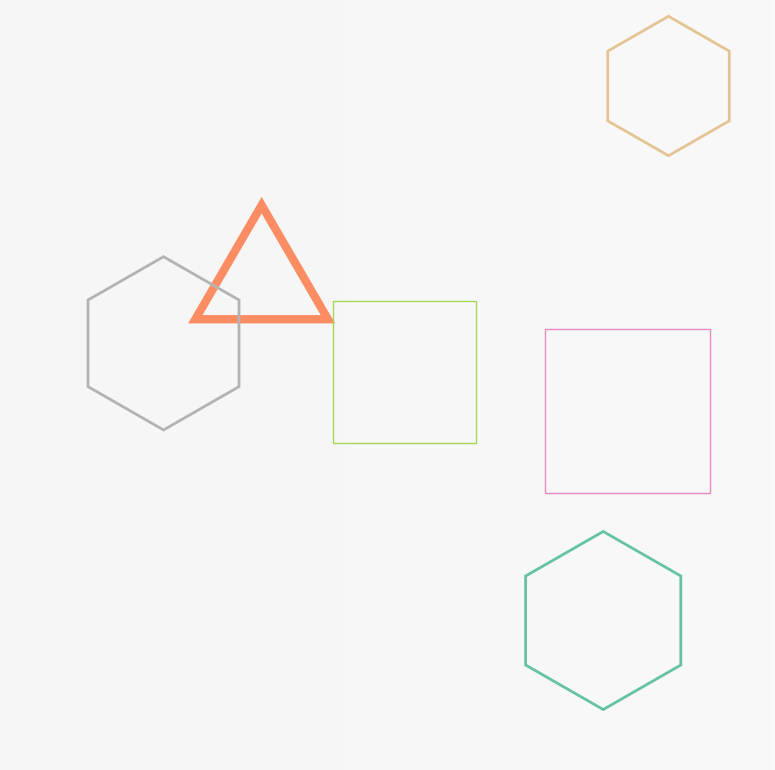[{"shape": "hexagon", "thickness": 1, "radius": 0.58, "center": [0.778, 0.194]}, {"shape": "triangle", "thickness": 3, "radius": 0.49, "center": [0.338, 0.635]}, {"shape": "square", "thickness": 0.5, "radius": 0.53, "center": [0.81, 0.466]}, {"shape": "square", "thickness": 0.5, "radius": 0.46, "center": [0.522, 0.517]}, {"shape": "hexagon", "thickness": 1, "radius": 0.45, "center": [0.863, 0.888]}, {"shape": "hexagon", "thickness": 1, "radius": 0.56, "center": [0.211, 0.554]}]